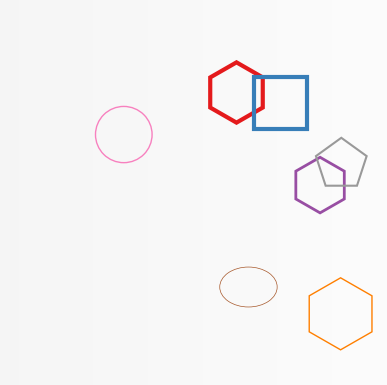[{"shape": "hexagon", "thickness": 3, "radius": 0.39, "center": [0.61, 0.76]}, {"shape": "square", "thickness": 3, "radius": 0.34, "center": [0.725, 0.733]}, {"shape": "hexagon", "thickness": 2, "radius": 0.36, "center": [0.826, 0.519]}, {"shape": "hexagon", "thickness": 1, "radius": 0.47, "center": [0.879, 0.185]}, {"shape": "oval", "thickness": 0.5, "radius": 0.37, "center": [0.641, 0.255]}, {"shape": "circle", "thickness": 1, "radius": 0.37, "center": [0.319, 0.651]}, {"shape": "pentagon", "thickness": 1.5, "radius": 0.34, "center": [0.881, 0.573]}]